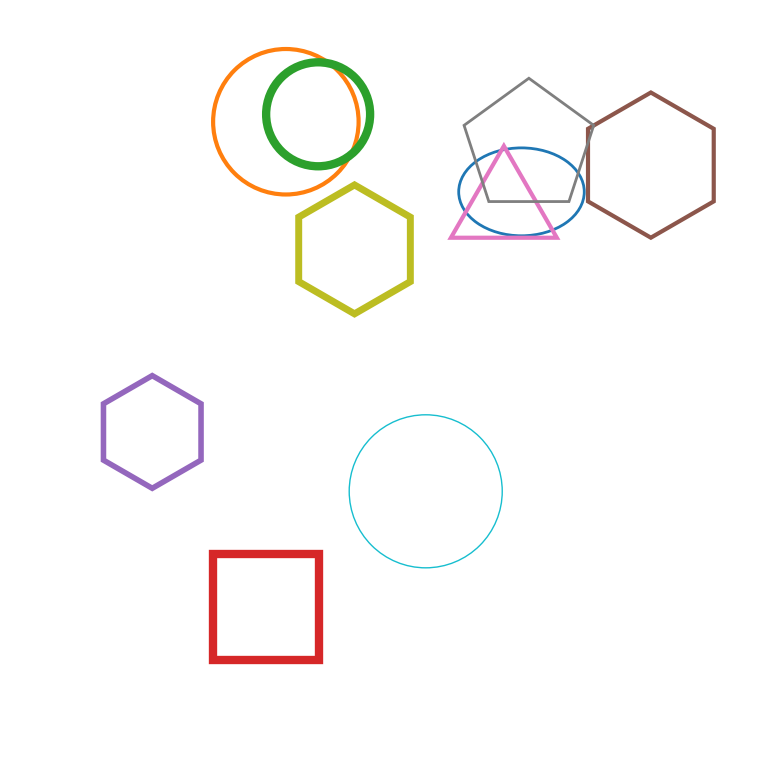[{"shape": "oval", "thickness": 1, "radius": 0.41, "center": [0.677, 0.751]}, {"shape": "circle", "thickness": 1.5, "radius": 0.47, "center": [0.371, 0.842]}, {"shape": "circle", "thickness": 3, "radius": 0.34, "center": [0.413, 0.852]}, {"shape": "square", "thickness": 3, "radius": 0.35, "center": [0.346, 0.212]}, {"shape": "hexagon", "thickness": 2, "radius": 0.37, "center": [0.198, 0.439]}, {"shape": "hexagon", "thickness": 1.5, "radius": 0.47, "center": [0.845, 0.786]}, {"shape": "triangle", "thickness": 1.5, "radius": 0.4, "center": [0.654, 0.731]}, {"shape": "pentagon", "thickness": 1, "radius": 0.44, "center": [0.687, 0.81]}, {"shape": "hexagon", "thickness": 2.5, "radius": 0.42, "center": [0.46, 0.676]}, {"shape": "circle", "thickness": 0.5, "radius": 0.5, "center": [0.553, 0.362]}]